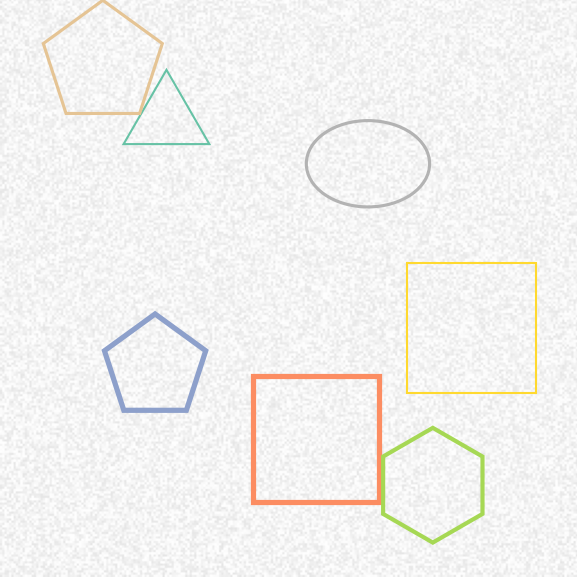[{"shape": "triangle", "thickness": 1, "radius": 0.43, "center": [0.288, 0.792]}, {"shape": "square", "thickness": 2.5, "radius": 0.54, "center": [0.547, 0.239]}, {"shape": "pentagon", "thickness": 2.5, "radius": 0.46, "center": [0.269, 0.363]}, {"shape": "hexagon", "thickness": 2, "radius": 0.5, "center": [0.749, 0.159]}, {"shape": "square", "thickness": 1, "radius": 0.56, "center": [0.817, 0.431]}, {"shape": "pentagon", "thickness": 1.5, "radius": 0.54, "center": [0.178, 0.89]}, {"shape": "oval", "thickness": 1.5, "radius": 0.53, "center": [0.637, 0.716]}]